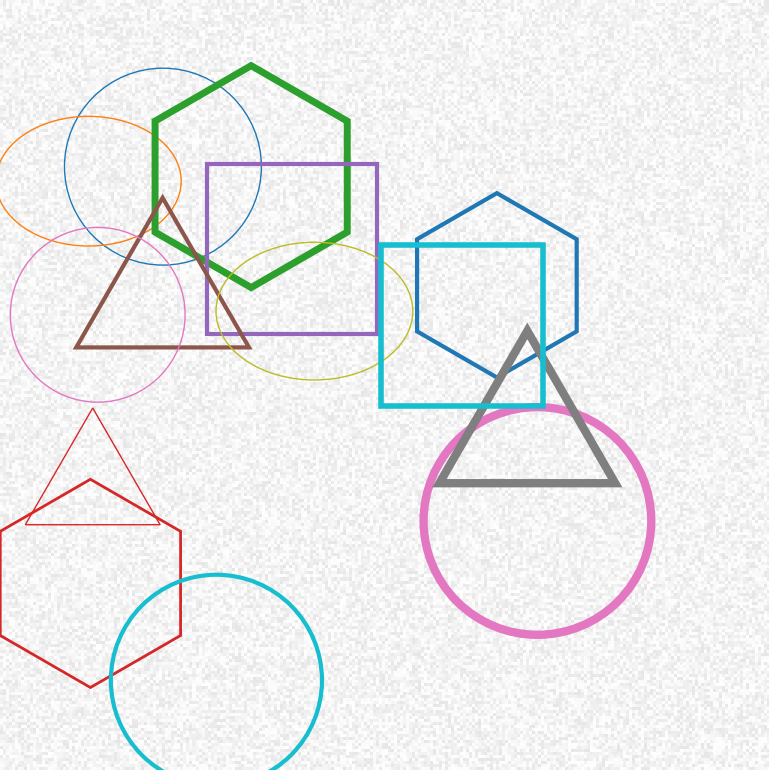[{"shape": "circle", "thickness": 0.5, "radius": 0.64, "center": [0.212, 0.784]}, {"shape": "hexagon", "thickness": 1.5, "radius": 0.6, "center": [0.645, 0.629]}, {"shape": "oval", "thickness": 0.5, "radius": 0.6, "center": [0.115, 0.765]}, {"shape": "hexagon", "thickness": 2.5, "radius": 0.72, "center": [0.326, 0.771]}, {"shape": "triangle", "thickness": 0.5, "radius": 0.51, "center": [0.12, 0.369]}, {"shape": "hexagon", "thickness": 1, "radius": 0.68, "center": [0.117, 0.242]}, {"shape": "square", "thickness": 1.5, "radius": 0.55, "center": [0.379, 0.676]}, {"shape": "triangle", "thickness": 1.5, "radius": 0.65, "center": [0.211, 0.614]}, {"shape": "circle", "thickness": 3, "radius": 0.74, "center": [0.698, 0.323]}, {"shape": "circle", "thickness": 0.5, "radius": 0.57, "center": [0.127, 0.591]}, {"shape": "triangle", "thickness": 3, "radius": 0.66, "center": [0.685, 0.438]}, {"shape": "oval", "thickness": 0.5, "radius": 0.64, "center": [0.408, 0.596]}, {"shape": "circle", "thickness": 1.5, "radius": 0.69, "center": [0.281, 0.116]}, {"shape": "square", "thickness": 2, "radius": 0.52, "center": [0.6, 0.577]}]